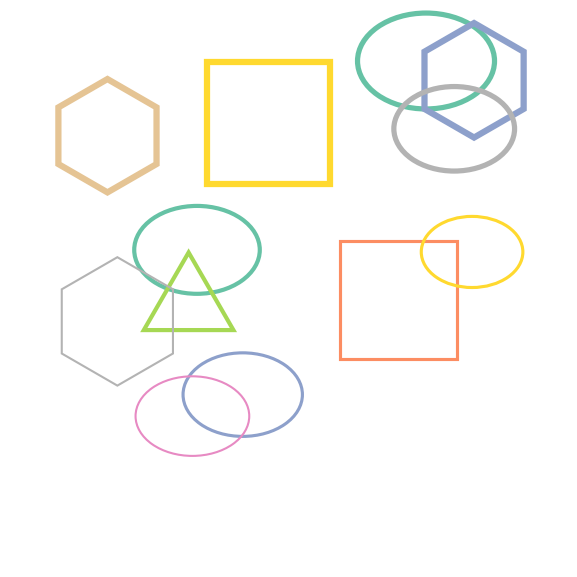[{"shape": "oval", "thickness": 2.5, "radius": 0.59, "center": [0.738, 0.893]}, {"shape": "oval", "thickness": 2, "radius": 0.54, "center": [0.341, 0.566]}, {"shape": "square", "thickness": 1.5, "radius": 0.51, "center": [0.69, 0.48]}, {"shape": "hexagon", "thickness": 3, "radius": 0.5, "center": [0.821, 0.86]}, {"shape": "oval", "thickness": 1.5, "radius": 0.52, "center": [0.42, 0.316]}, {"shape": "oval", "thickness": 1, "radius": 0.49, "center": [0.333, 0.279]}, {"shape": "triangle", "thickness": 2, "radius": 0.45, "center": [0.327, 0.472]}, {"shape": "oval", "thickness": 1.5, "radius": 0.44, "center": [0.817, 0.563]}, {"shape": "square", "thickness": 3, "radius": 0.53, "center": [0.465, 0.786]}, {"shape": "hexagon", "thickness": 3, "radius": 0.49, "center": [0.186, 0.764]}, {"shape": "hexagon", "thickness": 1, "radius": 0.56, "center": [0.203, 0.443]}, {"shape": "oval", "thickness": 2.5, "radius": 0.52, "center": [0.787, 0.776]}]